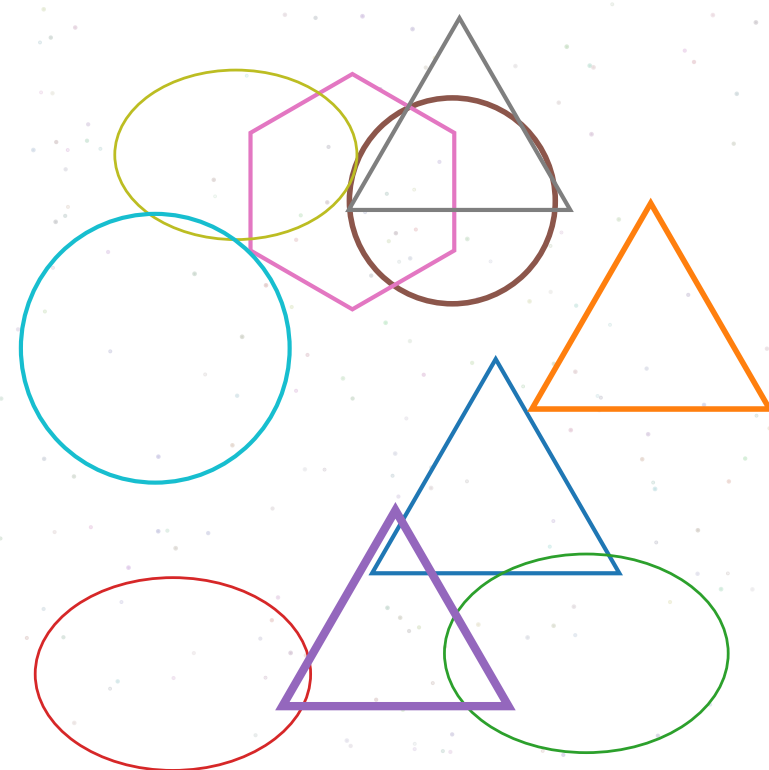[{"shape": "triangle", "thickness": 1.5, "radius": 0.93, "center": [0.644, 0.348]}, {"shape": "triangle", "thickness": 2, "radius": 0.89, "center": [0.845, 0.558]}, {"shape": "oval", "thickness": 1, "radius": 0.92, "center": [0.761, 0.152]}, {"shape": "oval", "thickness": 1, "radius": 0.89, "center": [0.225, 0.125]}, {"shape": "triangle", "thickness": 3, "radius": 0.85, "center": [0.514, 0.168]}, {"shape": "circle", "thickness": 2, "radius": 0.67, "center": [0.587, 0.739]}, {"shape": "hexagon", "thickness": 1.5, "radius": 0.76, "center": [0.458, 0.751]}, {"shape": "triangle", "thickness": 1.5, "radius": 0.83, "center": [0.597, 0.81]}, {"shape": "oval", "thickness": 1, "radius": 0.79, "center": [0.306, 0.799]}, {"shape": "circle", "thickness": 1.5, "radius": 0.87, "center": [0.202, 0.548]}]